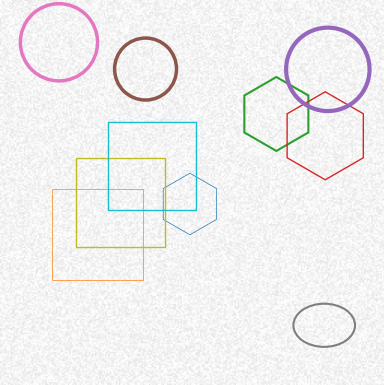[{"shape": "hexagon", "thickness": 0.5, "radius": 0.4, "center": [0.493, 0.47]}, {"shape": "square", "thickness": 0.5, "radius": 0.59, "center": [0.253, 0.39]}, {"shape": "hexagon", "thickness": 1.5, "radius": 0.48, "center": [0.718, 0.704]}, {"shape": "hexagon", "thickness": 1, "radius": 0.57, "center": [0.845, 0.647]}, {"shape": "circle", "thickness": 3, "radius": 0.54, "center": [0.852, 0.82]}, {"shape": "circle", "thickness": 2.5, "radius": 0.4, "center": [0.378, 0.821]}, {"shape": "circle", "thickness": 2.5, "radius": 0.5, "center": [0.153, 0.89]}, {"shape": "oval", "thickness": 1.5, "radius": 0.4, "center": [0.842, 0.155]}, {"shape": "square", "thickness": 1, "radius": 0.58, "center": [0.314, 0.475]}, {"shape": "square", "thickness": 1, "radius": 0.57, "center": [0.395, 0.569]}]